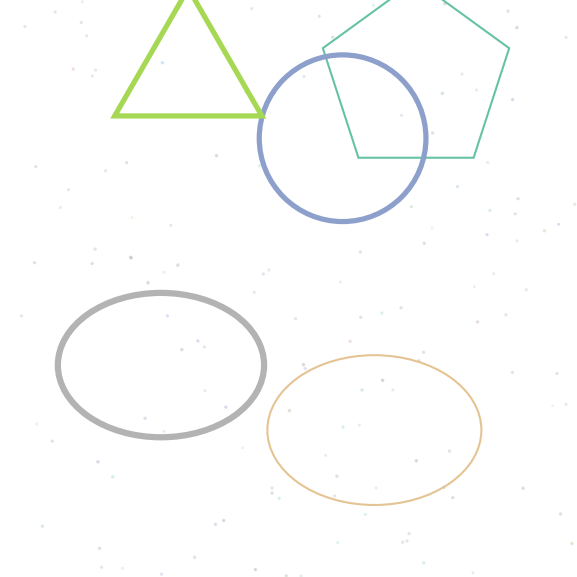[{"shape": "pentagon", "thickness": 1, "radius": 0.85, "center": [0.72, 0.863]}, {"shape": "circle", "thickness": 2.5, "radius": 0.72, "center": [0.593, 0.76]}, {"shape": "triangle", "thickness": 2.5, "radius": 0.74, "center": [0.326, 0.872]}, {"shape": "oval", "thickness": 1, "radius": 0.93, "center": [0.648, 0.254]}, {"shape": "oval", "thickness": 3, "radius": 0.89, "center": [0.279, 0.367]}]